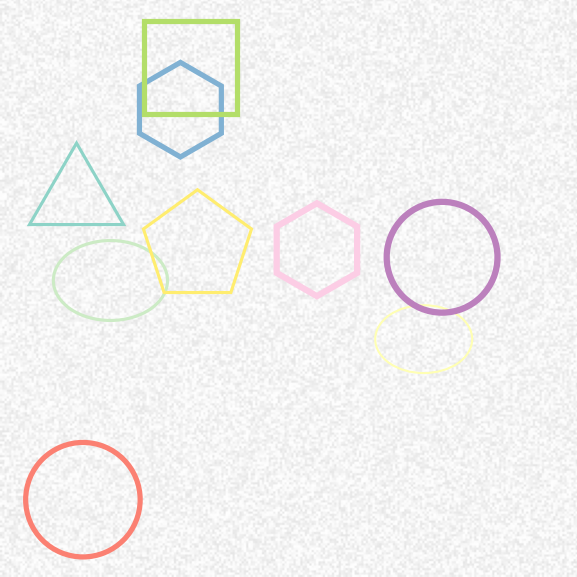[{"shape": "triangle", "thickness": 1.5, "radius": 0.47, "center": [0.133, 0.657]}, {"shape": "oval", "thickness": 1, "radius": 0.42, "center": [0.734, 0.412]}, {"shape": "circle", "thickness": 2.5, "radius": 0.5, "center": [0.144, 0.134]}, {"shape": "hexagon", "thickness": 2.5, "radius": 0.41, "center": [0.312, 0.809]}, {"shape": "square", "thickness": 2.5, "radius": 0.41, "center": [0.33, 0.882]}, {"shape": "hexagon", "thickness": 3, "radius": 0.4, "center": [0.549, 0.567]}, {"shape": "circle", "thickness": 3, "radius": 0.48, "center": [0.766, 0.554]}, {"shape": "oval", "thickness": 1.5, "radius": 0.49, "center": [0.191, 0.513]}, {"shape": "pentagon", "thickness": 1.5, "radius": 0.49, "center": [0.342, 0.572]}]